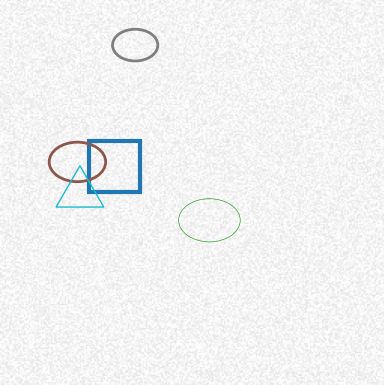[{"shape": "square", "thickness": 3, "radius": 0.33, "center": [0.298, 0.568]}, {"shape": "oval", "thickness": 0.5, "radius": 0.4, "center": [0.544, 0.428]}, {"shape": "oval", "thickness": 2, "radius": 0.37, "center": [0.201, 0.579]}, {"shape": "oval", "thickness": 2, "radius": 0.29, "center": [0.351, 0.883]}, {"shape": "triangle", "thickness": 1, "radius": 0.36, "center": [0.208, 0.498]}]